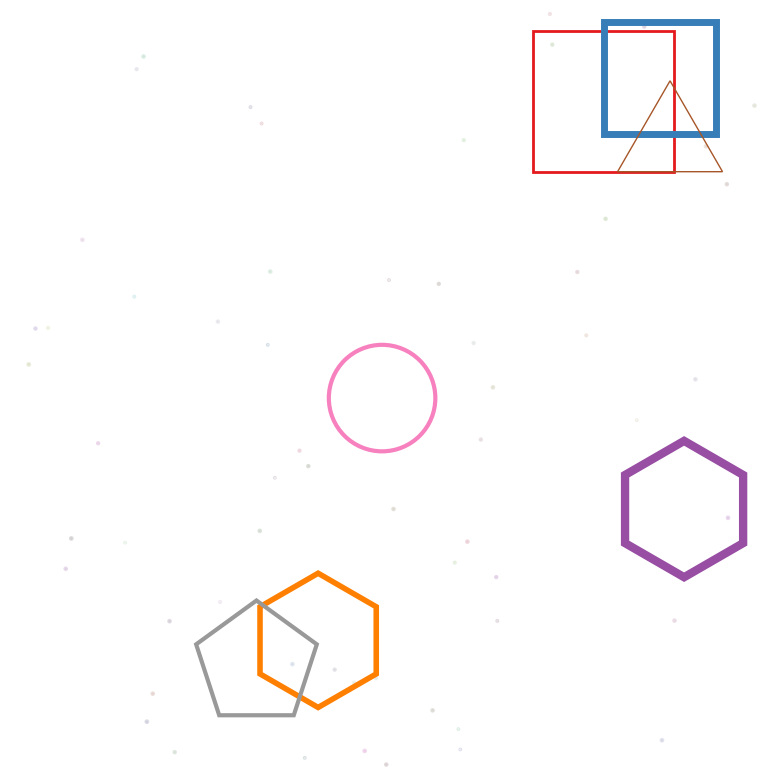[{"shape": "square", "thickness": 1, "radius": 0.46, "center": [0.783, 0.868]}, {"shape": "square", "thickness": 2.5, "radius": 0.36, "center": [0.858, 0.898]}, {"shape": "hexagon", "thickness": 3, "radius": 0.44, "center": [0.888, 0.339]}, {"shape": "hexagon", "thickness": 2, "radius": 0.44, "center": [0.413, 0.168]}, {"shape": "triangle", "thickness": 0.5, "radius": 0.39, "center": [0.87, 0.816]}, {"shape": "circle", "thickness": 1.5, "radius": 0.35, "center": [0.496, 0.483]}, {"shape": "pentagon", "thickness": 1.5, "radius": 0.41, "center": [0.333, 0.138]}]